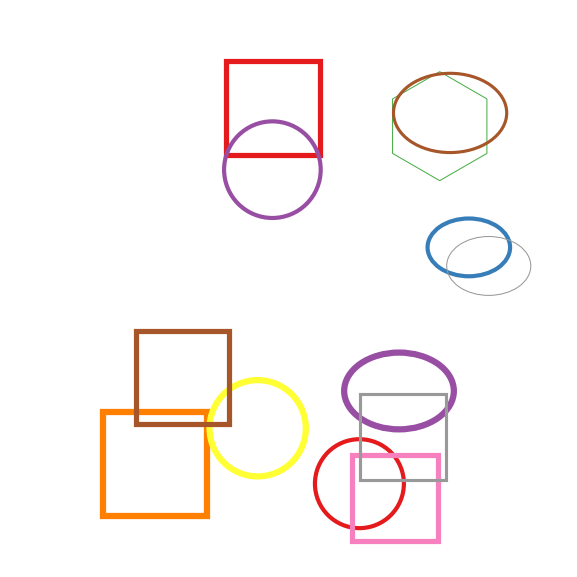[{"shape": "square", "thickness": 2.5, "radius": 0.41, "center": [0.472, 0.812]}, {"shape": "circle", "thickness": 2, "radius": 0.39, "center": [0.622, 0.162]}, {"shape": "oval", "thickness": 2, "radius": 0.36, "center": [0.812, 0.571]}, {"shape": "hexagon", "thickness": 0.5, "radius": 0.47, "center": [0.761, 0.781]}, {"shape": "oval", "thickness": 3, "radius": 0.47, "center": [0.691, 0.322]}, {"shape": "circle", "thickness": 2, "radius": 0.42, "center": [0.472, 0.705]}, {"shape": "square", "thickness": 3, "radius": 0.45, "center": [0.268, 0.195]}, {"shape": "circle", "thickness": 3, "radius": 0.42, "center": [0.446, 0.258]}, {"shape": "square", "thickness": 2.5, "radius": 0.4, "center": [0.316, 0.346]}, {"shape": "oval", "thickness": 1.5, "radius": 0.49, "center": [0.779, 0.804]}, {"shape": "square", "thickness": 2.5, "radius": 0.37, "center": [0.685, 0.137]}, {"shape": "oval", "thickness": 0.5, "radius": 0.36, "center": [0.846, 0.539]}, {"shape": "square", "thickness": 1.5, "radius": 0.37, "center": [0.698, 0.243]}]